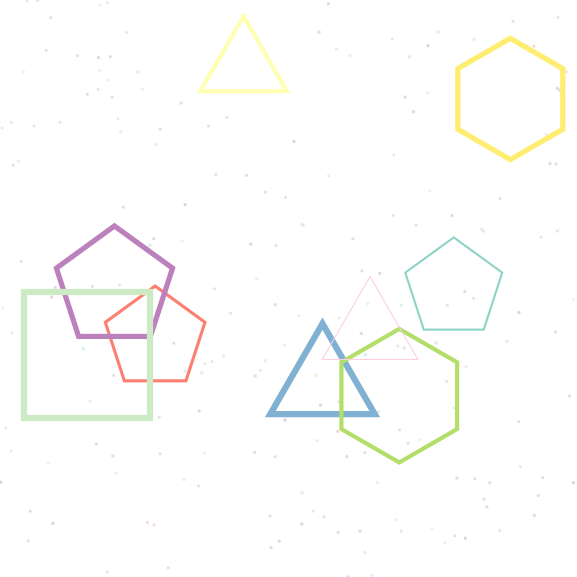[{"shape": "pentagon", "thickness": 1, "radius": 0.44, "center": [0.786, 0.5]}, {"shape": "triangle", "thickness": 2, "radius": 0.43, "center": [0.422, 0.885]}, {"shape": "pentagon", "thickness": 1.5, "radius": 0.45, "center": [0.269, 0.413]}, {"shape": "triangle", "thickness": 3, "radius": 0.52, "center": [0.558, 0.334]}, {"shape": "hexagon", "thickness": 2, "radius": 0.58, "center": [0.691, 0.314]}, {"shape": "triangle", "thickness": 0.5, "radius": 0.48, "center": [0.641, 0.425]}, {"shape": "pentagon", "thickness": 2.5, "radius": 0.53, "center": [0.198, 0.502]}, {"shape": "square", "thickness": 3, "radius": 0.55, "center": [0.151, 0.385]}, {"shape": "hexagon", "thickness": 2.5, "radius": 0.53, "center": [0.884, 0.828]}]